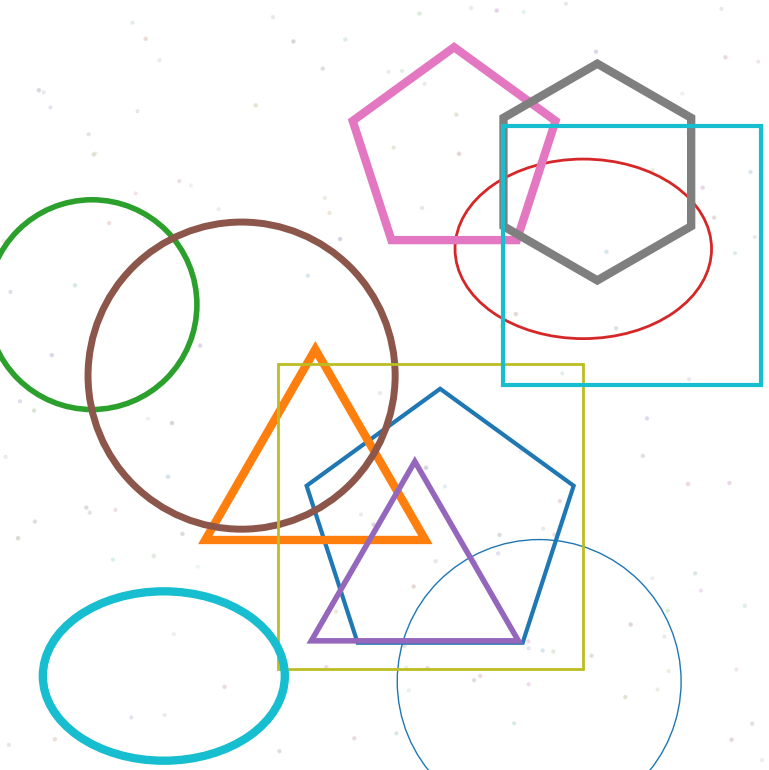[{"shape": "pentagon", "thickness": 1.5, "radius": 0.91, "center": [0.572, 0.313]}, {"shape": "circle", "thickness": 0.5, "radius": 0.92, "center": [0.7, 0.115]}, {"shape": "triangle", "thickness": 3, "radius": 0.83, "center": [0.41, 0.381]}, {"shape": "circle", "thickness": 2, "radius": 0.68, "center": [0.12, 0.604]}, {"shape": "oval", "thickness": 1, "radius": 0.83, "center": [0.758, 0.677]}, {"shape": "triangle", "thickness": 2, "radius": 0.78, "center": [0.539, 0.245]}, {"shape": "circle", "thickness": 2.5, "radius": 1.0, "center": [0.314, 0.512]}, {"shape": "pentagon", "thickness": 3, "radius": 0.69, "center": [0.59, 0.8]}, {"shape": "hexagon", "thickness": 3, "radius": 0.7, "center": [0.776, 0.777]}, {"shape": "square", "thickness": 1, "radius": 0.99, "center": [0.559, 0.329]}, {"shape": "oval", "thickness": 3, "radius": 0.79, "center": [0.213, 0.122]}, {"shape": "square", "thickness": 1.5, "radius": 0.84, "center": [0.821, 0.668]}]